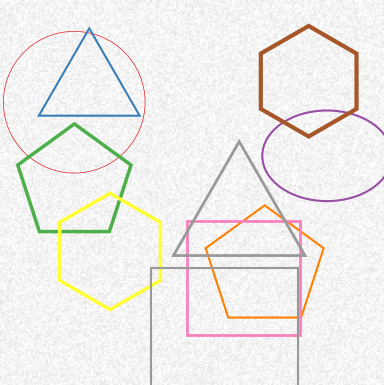[{"shape": "circle", "thickness": 0.5, "radius": 0.92, "center": [0.193, 0.735]}, {"shape": "triangle", "thickness": 1.5, "radius": 0.76, "center": [0.232, 0.775]}, {"shape": "pentagon", "thickness": 2.5, "radius": 0.77, "center": [0.193, 0.524]}, {"shape": "oval", "thickness": 1.5, "radius": 0.84, "center": [0.849, 0.595]}, {"shape": "pentagon", "thickness": 1.5, "radius": 0.81, "center": [0.687, 0.306]}, {"shape": "hexagon", "thickness": 2.5, "radius": 0.76, "center": [0.286, 0.347]}, {"shape": "hexagon", "thickness": 3, "radius": 0.72, "center": [0.802, 0.789]}, {"shape": "square", "thickness": 2, "radius": 0.74, "center": [0.632, 0.278]}, {"shape": "square", "thickness": 1.5, "radius": 0.96, "center": [0.584, 0.113]}, {"shape": "triangle", "thickness": 2, "radius": 0.99, "center": [0.621, 0.435]}]